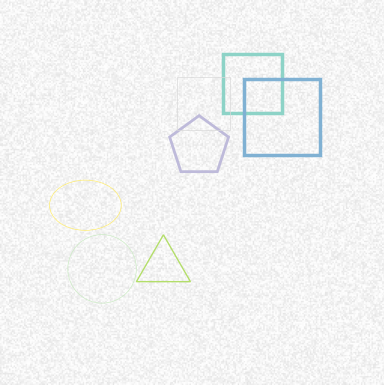[{"shape": "square", "thickness": 2.5, "radius": 0.38, "center": [0.656, 0.783]}, {"shape": "pentagon", "thickness": 2, "radius": 0.4, "center": [0.517, 0.619]}, {"shape": "square", "thickness": 2.5, "radius": 0.49, "center": [0.732, 0.696]}, {"shape": "triangle", "thickness": 1, "radius": 0.41, "center": [0.425, 0.309]}, {"shape": "square", "thickness": 0.5, "radius": 0.34, "center": [0.529, 0.731]}, {"shape": "circle", "thickness": 0.5, "radius": 0.45, "center": [0.265, 0.302]}, {"shape": "oval", "thickness": 0.5, "radius": 0.47, "center": [0.222, 0.467]}]